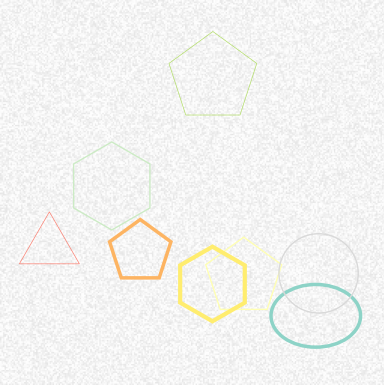[{"shape": "oval", "thickness": 2.5, "radius": 0.58, "center": [0.82, 0.18]}, {"shape": "pentagon", "thickness": 1, "radius": 0.52, "center": [0.633, 0.28]}, {"shape": "triangle", "thickness": 0.5, "radius": 0.45, "center": [0.128, 0.36]}, {"shape": "pentagon", "thickness": 2.5, "radius": 0.42, "center": [0.364, 0.346]}, {"shape": "pentagon", "thickness": 0.5, "radius": 0.6, "center": [0.553, 0.798]}, {"shape": "circle", "thickness": 1, "radius": 0.51, "center": [0.828, 0.29]}, {"shape": "hexagon", "thickness": 1, "radius": 0.57, "center": [0.29, 0.517]}, {"shape": "hexagon", "thickness": 3, "radius": 0.48, "center": [0.552, 0.262]}]